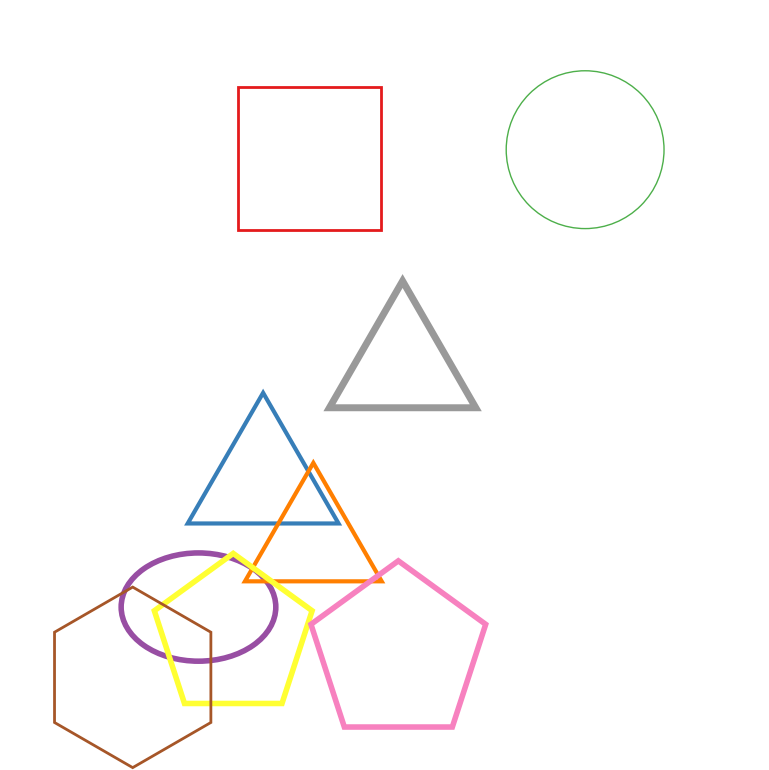[{"shape": "square", "thickness": 1, "radius": 0.46, "center": [0.402, 0.794]}, {"shape": "triangle", "thickness": 1.5, "radius": 0.57, "center": [0.342, 0.377]}, {"shape": "circle", "thickness": 0.5, "radius": 0.51, "center": [0.76, 0.806]}, {"shape": "oval", "thickness": 2, "radius": 0.5, "center": [0.258, 0.212]}, {"shape": "triangle", "thickness": 1.5, "radius": 0.51, "center": [0.407, 0.296]}, {"shape": "pentagon", "thickness": 2, "radius": 0.54, "center": [0.303, 0.174]}, {"shape": "hexagon", "thickness": 1, "radius": 0.59, "center": [0.172, 0.12]}, {"shape": "pentagon", "thickness": 2, "radius": 0.6, "center": [0.517, 0.152]}, {"shape": "triangle", "thickness": 2.5, "radius": 0.55, "center": [0.523, 0.525]}]